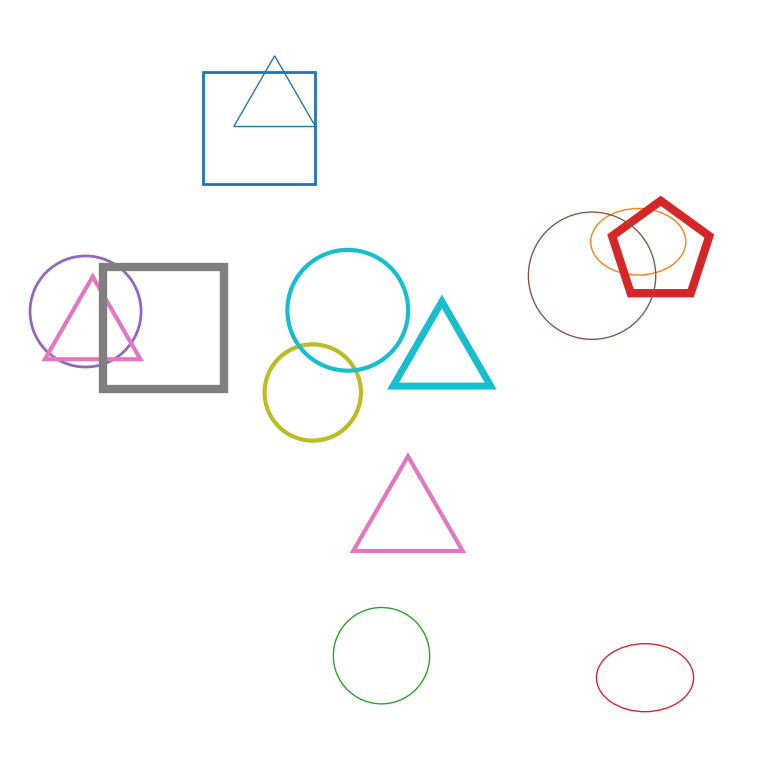[{"shape": "square", "thickness": 1, "radius": 0.36, "center": [0.336, 0.833]}, {"shape": "triangle", "thickness": 0.5, "radius": 0.31, "center": [0.357, 0.866]}, {"shape": "oval", "thickness": 0.5, "radius": 0.31, "center": [0.829, 0.686]}, {"shape": "circle", "thickness": 0.5, "radius": 0.31, "center": [0.495, 0.148]}, {"shape": "pentagon", "thickness": 3, "radius": 0.33, "center": [0.858, 0.673]}, {"shape": "oval", "thickness": 0.5, "radius": 0.32, "center": [0.838, 0.12]}, {"shape": "circle", "thickness": 1, "radius": 0.36, "center": [0.111, 0.595]}, {"shape": "circle", "thickness": 0.5, "radius": 0.41, "center": [0.769, 0.642]}, {"shape": "triangle", "thickness": 1.5, "radius": 0.36, "center": [0.12, 0.569]}, {"shape": "triangle", "thickness": 1.5, "radius": 0.41, "center": [0.53, 0.325]}, {"shape": "square", "thickness": 3, "radius": 0.39, "center": [0.212, 0.574]}, {"shape": "circle", "thickness": 1.5, "radius": 0.31, "center": [0.406, 0.49]}, {"shape": "triangle", "thickness": 2.5, "radius": 0.37, "center": [0.574, 0.535]}, {"shape": "circle", "thickness": 1.5, "radius": 0.39, "center": [0.452, 0.597]}]